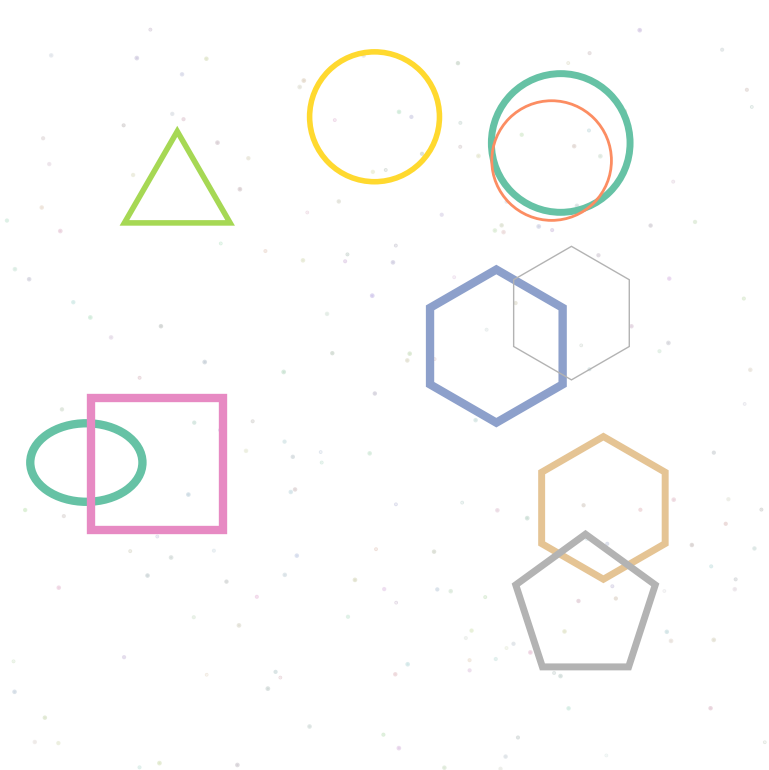[{"shape": "oval", "thickness": 3, "radius": 0.36, "center": [0.112, 0.399]}, {"shape": "circle", "thickness": 2.5, "radius": 0.45, "center": [0.728, 0.814]}, {"shape": "circle", "thickness": 1, "radius": 0.39, "center": [0.716, 0.791]}, {"shape": "hexagon", "thickness": 3, "radius": 0.5, "center": [0.645, 0.551]}, {"shape": "square", "thickness": 3, "radius": 0.43, "center": [0.204, 0.397]}, {"shape": "triangle", "thickness": 2, "radius": 0.4, "center": [0.23, 0.75]}, {"shape": "circle", "thickness": 2, "radius": 0.42, "center": [0.486, 0.848]}, {"shape": "hexagon", "thickness": 2.5, "radius": 0.46, "center": [0.784, 0.34]}, {"shape": "pentagon", "thickness": 2.5, "radius": 0.48, "center": [0.76, 0.211]}, {"shape": "hexagon", "thickness": 0.5, "radius": 0.43, "center": [0.742, 0.593]}]